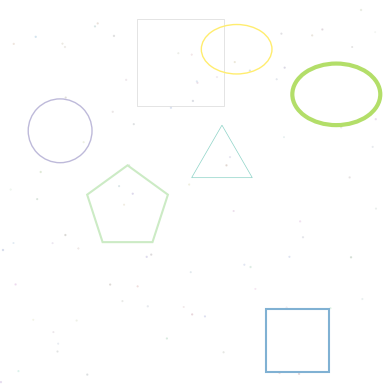[{"shape": "triangle", "thickness": 0.5, "radius": 0.45, "center": [0.577, 0.584]}, {"shape": "circle", "thickness": 1, "radius": 0.41, "center": [0.156, 0.66]}, {"shape": "square", "thickness": 1.5, "radius": 0.41, "center": [0.772, 0.115]}, {"shape": "oval", "thickness": 3, "radius": 0.57, "center": [0.874, 0.755]}, {"shape": "square", "thickness": 0.5, "radius": 0.57, "center": [0.469, 0.838]}, {"shape": "pentagon", "thickness": 1.5, "radius": 0.55, "center": [0.331, 0.46]}, {"shape": "oval", "thickness": 1, "radius": 0.46, "center": [0.615, 0.872]}]